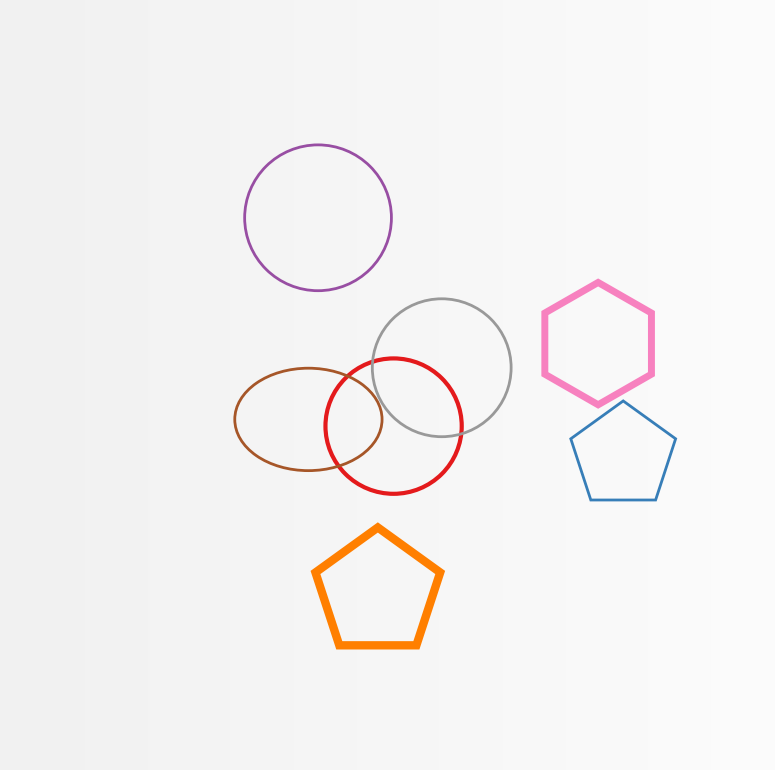[{"shape": "circle", "thickness": 1.5, "radius": 0.44, "center": [0.508, 0.447]}, {"shape": "pentagon", "thickness": 1, "radius": 0.36, "center": [0.804, 0.408]}, {"shape": "circle", "thickness": 1, "radius": 0.47, "center": [0.41, 0.717]}, {"shape": "pentagon", "thickness": 3, "radius": 0.42, "center": [0.488, 0.23]}, {"shape": "oval", "thickness": 1, "radius": 0.48, "center": [0.398, 0.455]}, {"shape": "hexagon", "thickness": 2.5, "radius": 0.4, "center": [0.772, 0.554]}, {"shape": "circle", "thickness": 1, "radius": 0.45, "center": [0.57, 0.522]}]